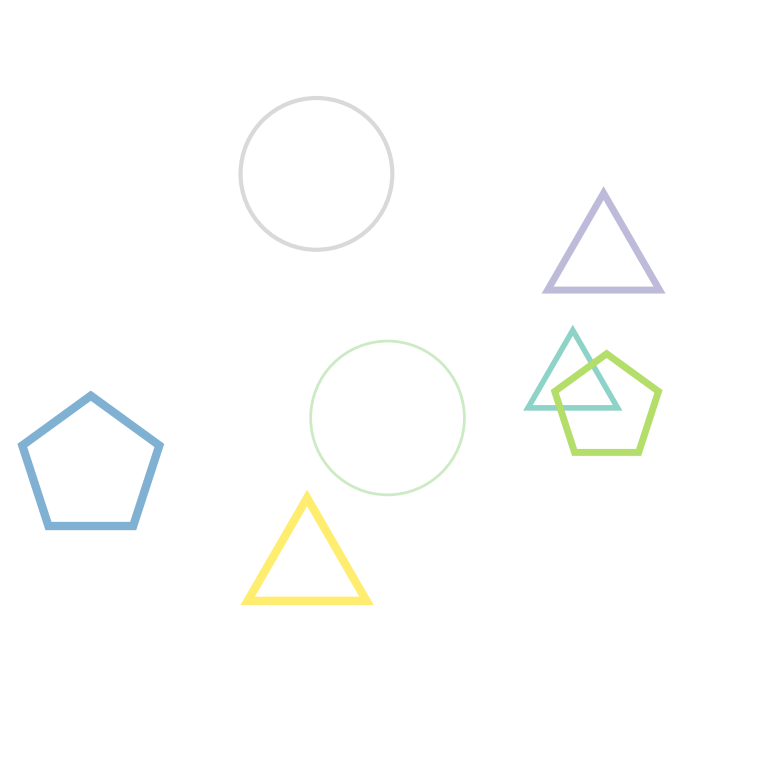[{"shape": "triangle", "thickness": 2, "radius": 0.34, "center": [0.744, 0.504]}, {"shape": "triangle", "thickness": 2.5, "radius": 0.42, "center": [0.784, 0.665]}, {"shape": "pentagon", "thickness": 3, "radius": 0.47, "center": [0.118, 0.393]}, {"shape": "pentagon", "thickness": 2.5, "radius": 0.35, "center": [0.788, 0.47]}, {"shape": "circle", "thickness": 1.5, "radius": 0.49, "center": [0.411, 0.774]}, {"shape": "circle", "thickness": 1, "radius": 0.5, "center": [0.503, 0.457]}, {"shape": "triangle", "thickness": 3, "radius": 0.45, "center": [0.399, 0.264]}]